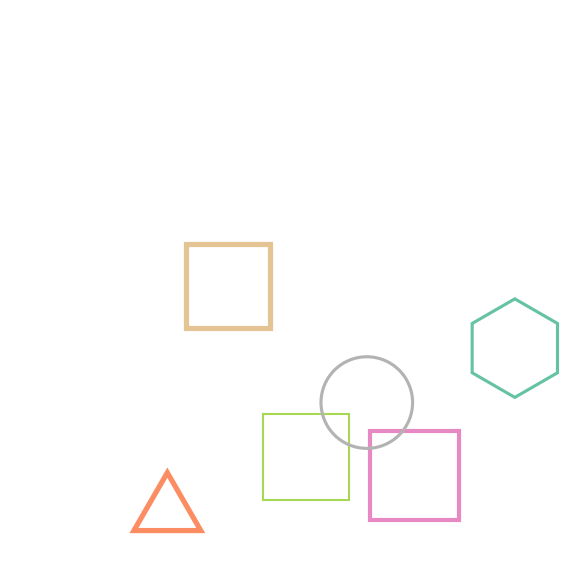[{"shape": "hexagon", "thickness": 1.5, "radius": 0.43, "center": [0.891, 0.396]}, {"shape": "triangle", "thickness": 2.5, "radius": 0.33, "center": [0.29, 0.114]}, {"shape": "square", "thickness": 2, "radius": 0.39, "center": [0.717, 0.176]}, {"shape": "square", "thickness": 1, "radius": 0.37, "center": [0.53, 0.208]}, {"shape": "square", "thickness": 2.5, "radius": 0.36, "center": [0.395, 0.504]}, {"shape": "circle", "thickness": 1.5, "radius": 0.4, "center": [0.635, 0.302]}]